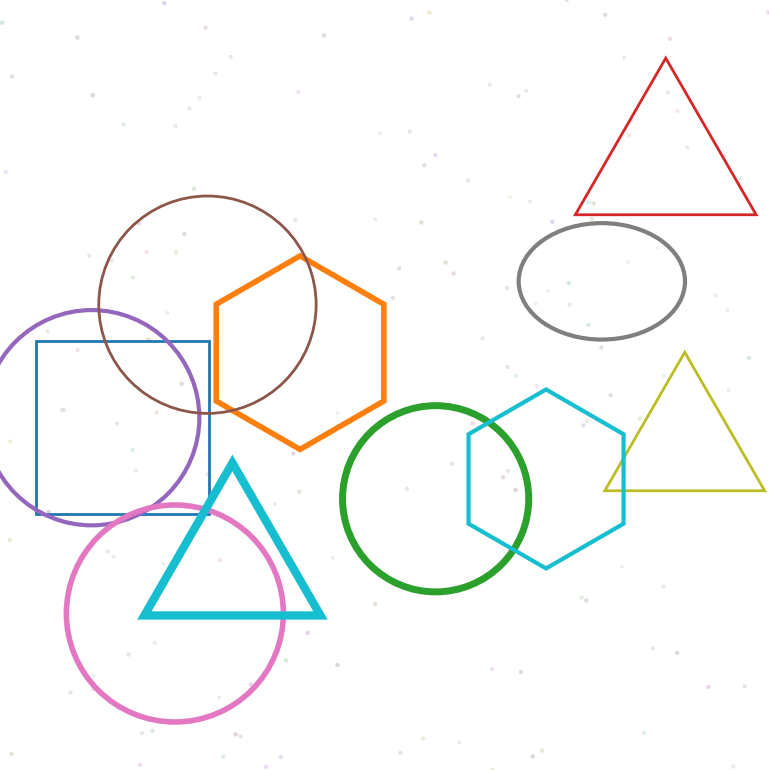[{"shape": "square", "thickness": 1, "radius": 0.56, "center": [0.159, 0.445]}, {"shape": "hexagon", "thickness": 2, "radius": 0.63, "center": [0.39, 0.542]}, {"shape": "circle", "thickness": 2.5, "radius": 0.6, "center": [0.566, 0.352]}, {"shape": "triangle", "thickness": 1, "radius": 0.68, "center": [0.865, 0.789]}, {"shape": "circle", "thickness": 1.5, "radius": 0.7, "center": [0.119, 0.458]}, {"shape": "circle", "thickness": 1, "radius": 0.71, "center": [0.269, 0.604]}, {"shape": "circle", "thickness": 2, "radius": 0.7, "center": [0.227, 0.203]}, {"shape": "oval", "thickness": 1.5, "radius": 0.54, "center": [0.782, 0.635]}, {"shape": "triangle", "thickness": 1, "radius": 0.6, "center": [0.889, 0.423]}, {"shape": "triangle", "thickness": 3, "radius": 0.66, "center": [0.302, 0.267]}, {"shape": "hexagon", "thickness": 1.5, "radius": 0.58, "center": [0.709, 0.378]}]